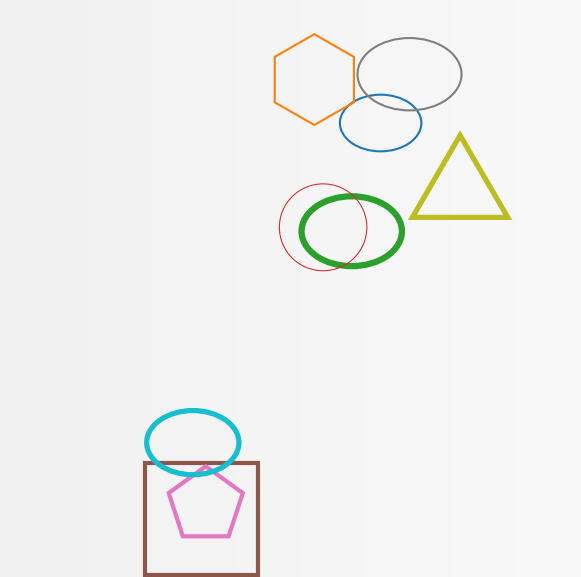[{"shape": "oval", "thickness": 1, "radius": 0.35, "center": [0.655, 0.786]}, {"shape": "hexagon", "thickness": 1, "radius": 0.39, "center": [0.541, 0.861]}, {"shape": "oval", "thickness": 3, "radius": 0.43, "center": [0.605, 0.599]}, {"shape": "circle", "thickness": 0.5, "radius": 0.38, "center": [0.556, 0.606]}, {"shape": "square", "thickness": 2, "radius": 0.48, "center": [0.347, 0.101]}, {"shape": "pentagon", "thickness": 2, "radius": 0.34, "center": [0.354, 0.125]}, {"shape": "oval", "thickness": 1, "radius": 0.45, "center": [0.705, 0.871]}, {"shape": "triangle", "thickness": 2.5, "radius": 0.47, "center": [0.792, 0.67]}, {"shape": "oval", "thickness": 2.5, "radius": 0.4, "center": [0.332, 0.233]}]